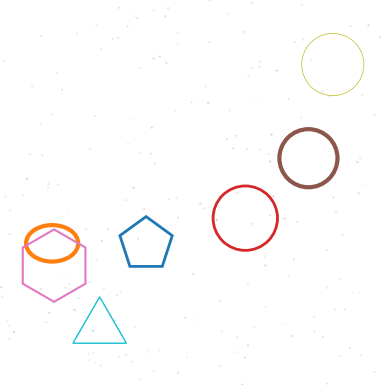[{"shape": "pentagon", "thickness": 2, "radius": 0.36, "center": [0.379, 0.366]}, {"shape": "oval", "thickness": 3, "radius": 0.34, "center": [0.135, 0.368]}, {"shape": "circle", "thickness": 2, "radius": 0.42, "center": [0.637, 0.433]}, {"shape": "circle", "thickness": 3, "radius": 0.38, "center": [0.801, 0.589]}, {"shape": "hexagon", "thickness": 1.5, "radius": 0.47, "center": [0.141, 0.31]}, {"shape": "circle", "thickness": 0.5, "radius": 0.4, "center": [0.864, 0.832]}, {"shape": "triangle", "thickness": 1, "radius": 0.4, "center": [0.259, 0.149]}]